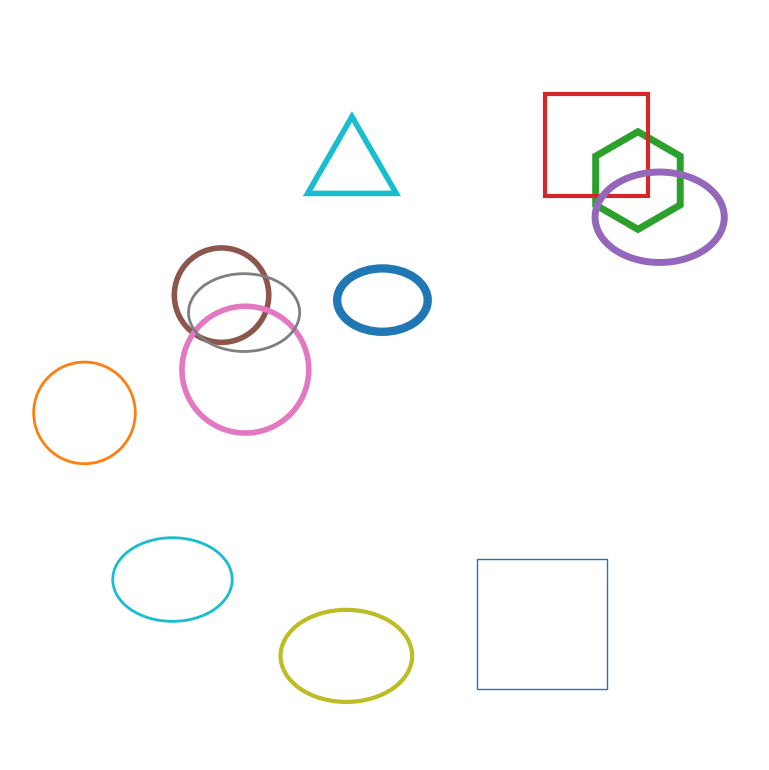[{"shape": "square", "thickness": 0.5, "radius": 0.42, "center": [0.703, 0.19]}, {"shape": "oval", "thickness": 3, "radius": 0.29, "center": [0.497, 0.61]}, {"shape": "circle", "thickness": 1, "radius": 0.33, "center": [0.11, 0.464]}, {"shape": "hexagon", "thickness": 2.5, "radius": 0.32, "center": [0.829, 0.766]}, {"shape": "square", "thickness": 1.5, "radius": 0.33, "center": [0.774, 0.811]}, {"shape": "oval", "thickness": 2.5, "radius": 0.42, "center": [0.857, 0.718]}, {"shape": "circle", "thickness": 2, "radius": 0.31, "center": [0.288, 0.617]}, {"shape": "circle", "thickness": 2, "radius": 0.41, "center": [0.319, 0.52]}, {"shape": "oval", "thickness": 1, "radius": 0.36, "center": [0.317, 0.594]}, {"shape": "oval", "thickness": 1.5, "radius": 0.43, "center": [0.45, 0.148]}, {"shape": "oval", "thickness": 1, "radius": 0.39, "center": [0.224, 0.247]}, {"shape": "triangle", "thickness": 2, "radius": 0.33, "center": [0.457, 0.782]}]